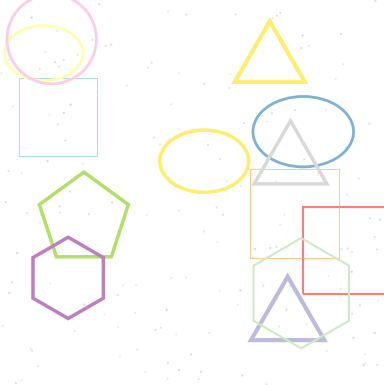[{"shape": "square", "thickness": 0.5, "radius": 0.5, "center": [0.151, 0.695]}, {"shape": "oval", "thickness": 2, "radius": 0.51, "center": [0.113, 0.862]}, {"shape": "triangle", "thickness": 3, "radius": 0.55, "center": [0.747, 0.172]}, {"shape": "square", "thickness": 1.5, "radius": 0.56, "center": [0.899, 0.349]}, {"shape": "oval", "thickness": 2, "radius": 0.65, "center": [0.788, 0.658]}, {"shape": "square", "thickness": 0.5, "radius": 0.58, "center": [0.766, 0.446]}, {"shape": "pentagon", "thickness": 2.5, "radius": 0.61, "center": [0.218, 0.431]}, {"shape": "circle", "thickness": 2, "radius": 0.58, "center": [0.134, 0.898]}, {"shape": "triangle", "thickness": 2.5, "radius": 0.55, "center": [0.755, 0.577]}, {"shape": "hexagon", "thickness": 2.5, "radius": 0.53, "center": [0.177, 0.278]}, {"shape": "hexagon", "thickness": 1.5, "radius": 0.72, "center": [0.782, 0.238]}, {"shape": "triangle", "thickness": 3, "radius": 0.53, "center": [0.701, 0.84]}, {"shape": "oval", "thickness": 2.5, "radius": 0.58, "center": [0.53, 0.581]}]